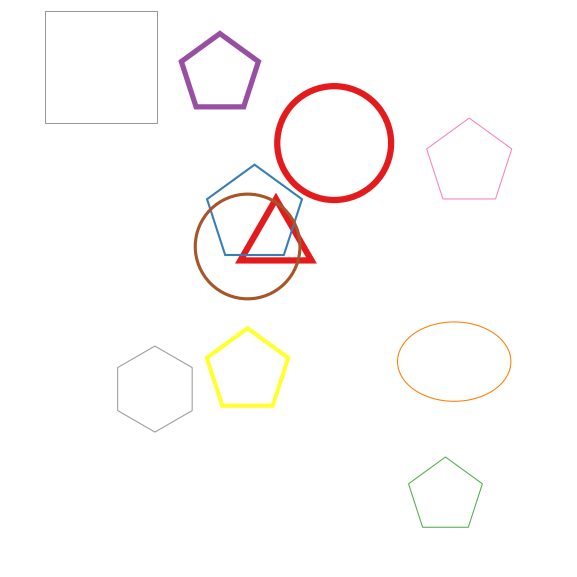[{"shape": "circle", "thickness": 3, "radius": 0.49, "center": [0.579, 0.751]}, {"shape": "triangle", "thickness": 3, "radius": 0.36, "center": [0.478, 0.584]}, {"shape": "pentagon", "thickness": 1, "radius": 0.43, "center": [0.441, 0.628]}, {"shape": "pentagon", "thickness": 0.5, "radius": 0.34, "center": [0.771, 0.141]}, {"shape": "pentagon", "thickness": 2.5, "radius": 0.35, "center": [0.381, 0.871]}, {"shape": "oval", "thickness": 0.5, "radius": 0.49, "center": [0.786, 0.373]}, {"shape": "pentagon", "thickness": 2, "radius": 0.37, "center": [0.429, 0.357]}, {"shape": "circle", "thickness": 1.5, "radius": 0.45, "center": [0.429, 0.572]}, {"shape": "pentagon", "thickness": 0.5, "radius": 0.39, "center": [0.812, 0.717]}, {"shape": "square", "thickness": 0.5, "radius": 0.48, "center": [0.175, 0.883]}, {"shape": "hexagon", "thickness": 0.5, "radius": 0.37, "center": [0.268, 0.325]}]